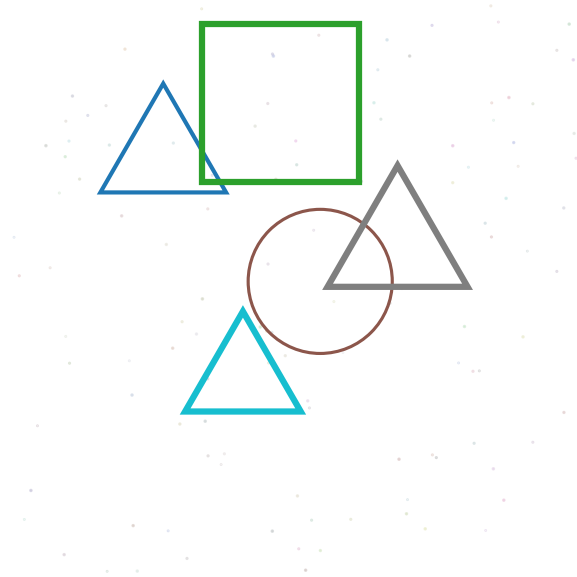[{"shape": "triangle", "thickness": 2, "radius": 0.63, "center": [0.283, 0.729]}, {"shape": "square", "thickness": 3, "radius": 0.68, "center": [0.486, 0.821]}, {"shape": "circle", "thickness": 1.5, "radius": 0.62, "center": [0.554, 0.512]}, {"shape": "triangle", "thickness": 3, "radius": 0.7, "center": [0.688, 0.572]}, {"shape": "triangle", "thickness": 3, "radius": 0.58, "center": [0.421, 0.344]}]